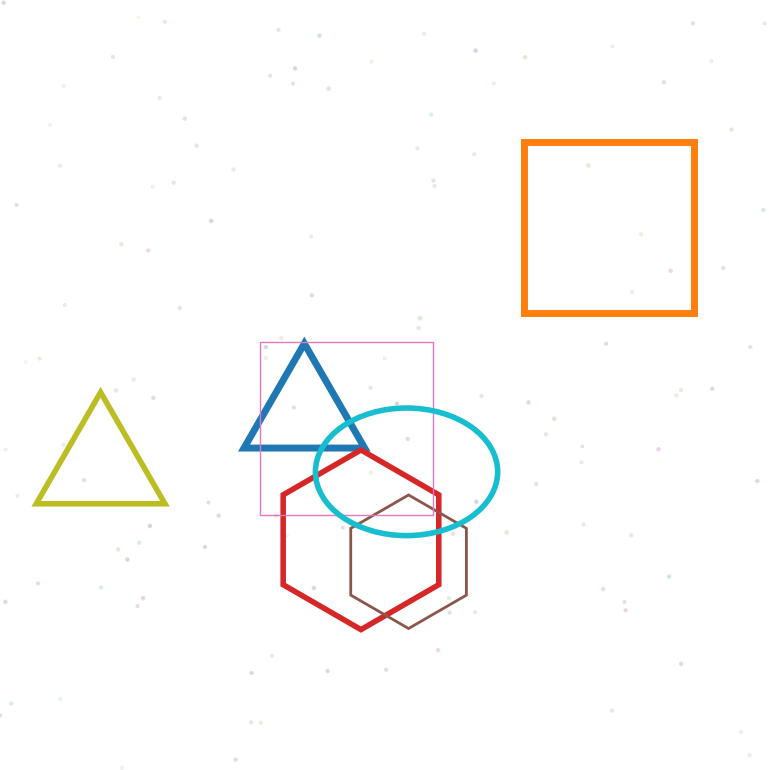[{"shape": "triangle", "thickness": 2.5, "radius": 0.45, "center": [0.395, 0.463]}, {"shape": "square", "thickness": 2.5, "radius": 0.55, "center": [0.791, 0.705]}, {"shape": "hexagon", "thickness": 2, "radius": 0.58, "center": [0.469, 0.299]}, {"shape": "hexagon", "thickness": 1, "radius": 0.43, "center": [0.531, 0.27]}, {"shape": "square", "thickness": 0.5, "radius": 0.56, "center": [0.45, 0.444]}, {"shape": "triangle", "thickness": 2, "radius": 0.48, "center": [0.131, 0.394]}, {"shape": "oval", "thickness": 2, "radius": 0.59, "center": [0.528, 0.387]}]